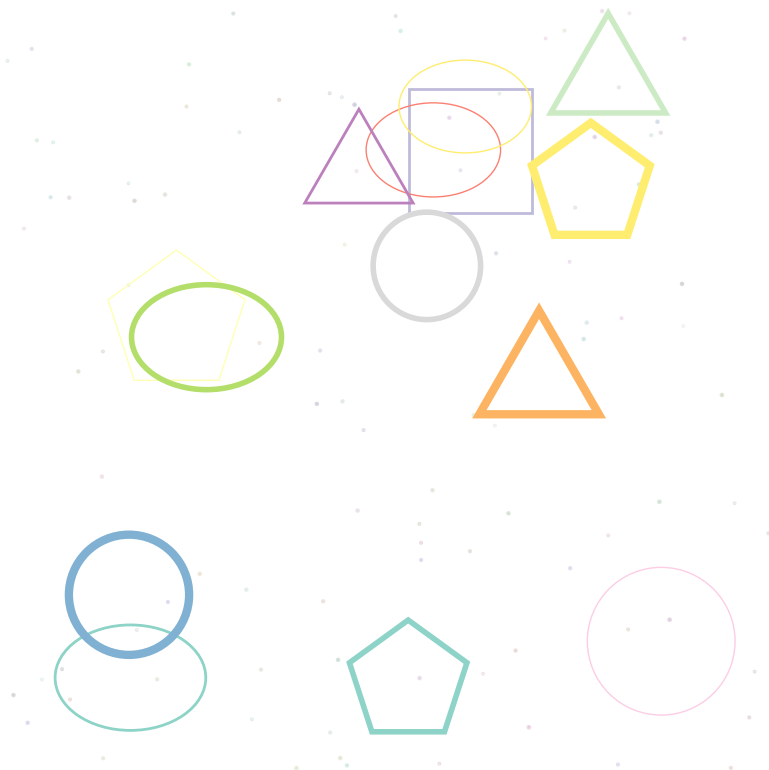[{"shape": "oval", "thickness": 1, "radius": 0.49, "center": [0.169, 0.12]}, {"shape": "pentagon", "thickness": 2, "radius": 0.4, "center": [0.53, 0.115]}, {"shape": "pentagon", "thickness": 0.5, "radius": 0.47, "center": [0.229, 0.582]}, {"shape": "square", "thickness": 1, "radius": 0.4, "center": [0.611, 0.804]}, {"shape": "oval", "thickness": 0.5, "radius": 0.44, "center": [0.563, 0.805]}, {"shape": "circle", "thickness": 3, "radius": 0.39, "center": [0.168, 0.228]}, {"shape": "triangle", "thickness": 3, "radius": 0.45, "center": [0.7, 0.507]}, {"shape": "oval", "thickness": 2, "radius": 0.49, "center": [0.268, 0.562]}, {"shape": "circle", "thickness": 0.5, "radius": 0.48, "center": [0.859, 0.167]}, {"shape": "circle", "thickness": 2, "radius": 0.35, "center": [0.554, 0.655]}, {"shape": "triangle", "thickness": 1, "radius": 0.41, "center": [0.466, 0.777]}, {"shape": "triangle", "thickness": 2, "radius": 0.43, "center": [0.79, 0.896]}, {"shape": "pentagon", "thickness": 3, "radius": 0.4, "center": [0.767, 0.76]}, {"shape": "oval", "thickness": 0.5, "radius": 0.43, "center": [0.604, 0.862]}]